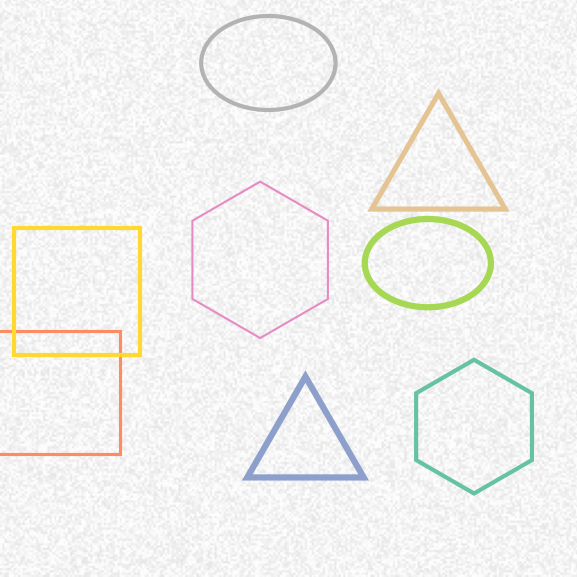[{"shape": "hexagon", "thickness": 2, "radius": 0.58, "center": [0.821, 0.26]}, {"shape": "square", "thickness": 1.5, "radius": 0.53, "center": [0.101, 0.32]}, {"shape": "triangle", "thickness": 3, "radius": 0.58, "center": [0.529, 0.231]}, {"shape": "hexagon", "thickness": 1, "radius": 0.68, "center": [0.45, 0.549]}, {"shape": "oval", "thickness": 3, "radius": 0.55, "center": [0.741, 0.544]}, {"shape": "square", "thickness": 2, "radius": 0.55, "center": [0.133, 0.494]}, {"shape": "triangle", "thickness": 2.5, "radius": 0.67, "center": [0.759, 0.704]}, {"shape": "oval", "thickness": 2, "radius": 0.58, "center": [0.465, 0.89]}]